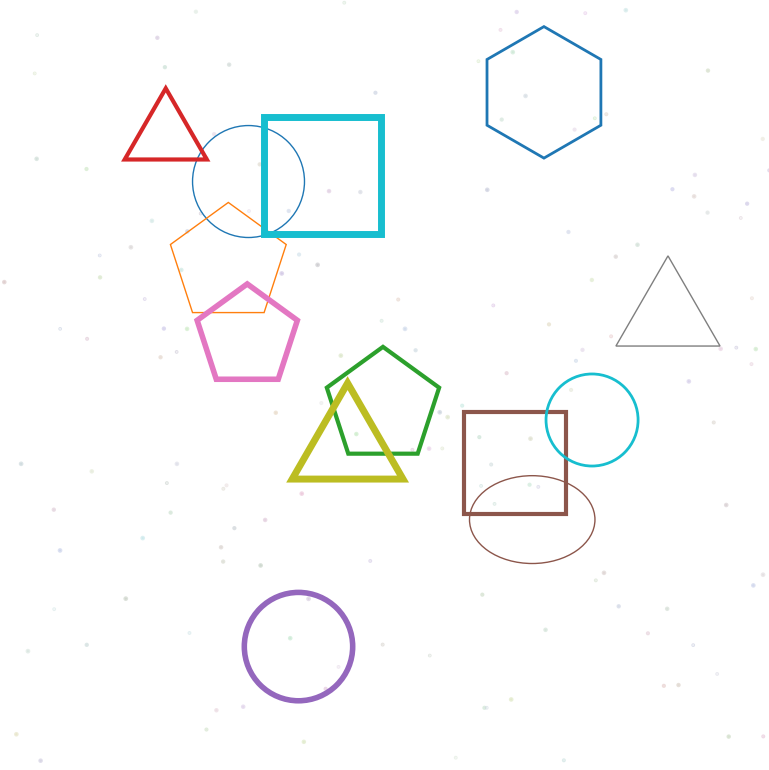[{"shape": "hexagon", "thickness": 1, "radius": 0.43, "center": [0.706, 0.88]}, {"shape": "circle", "thickness": 0.5, "radius": 0.36, "center": [0.323, 0.764]}, {"shape": "pentagon", "thickness": 0.5, "radius": 0.4, "center": [0.297, 0.658]}, {"shape": "pentagon", "thickness": 1.5, "radius": 0.38, "center": [0.497, 0.473]}, {"shape": "triangle", "thickness": 1.5, "radius": 0.31, "center": [0.215, 0.824]}, {"shape": "circle", "thickness": 2, "radius": 0.35, "center": [0.388, 0.16]}, {"shape": "square", "thickness": 1.5, "radius": 0.33, "center": [0.669, 0.399]}, {"shape": "oval", "thickness": 0.5, "radius": 0.41, "center": [0.691, 0.325]}, {"shape": "pentagon", "thickness": 2, "radius": 0.34, "center": [0.321, 0.563]}, {"shape": "triangle", "thickness": 0.5, "radius": 0.39, "center": [0.868, 0.59]}, {"shape": "triangle", "thickness": 2.5, "radius": 0.42, "center": [0.451, 0.419]}, {"shape": "square", "thickness": 2.5, "radius": 0.38, "center": [0.419, 0.772]}, {"shape": "circle", "thickness": 1, "radius": 0.3, "center": [0.769, 0.455]}]